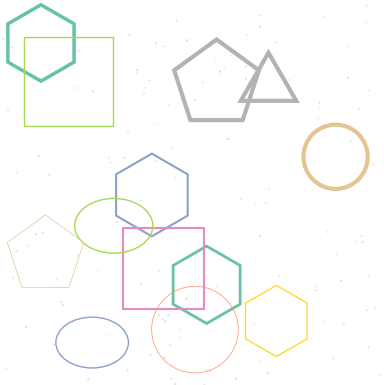[{"shape": "hexagon", "thickness": 2, "radius": 0.5, "center": [0.537, 0.26]}, {"shape": "hexagon", "thickness": 2.5, "radius": 0.5, "center": [0.106, 0.888]}, {"shape": "circle", "thickness": 0.5, "radius": 0.56, "center": [0.506, 0.144]}, {"shape": "oval", "thickness": 1, "radius": 0.47, "center": [0.239, 0.11]}, {"shape": "hexagon", "thickness": 1.5, "radius": 0.54, "center": [0.394, 0.494]}, {"shape": "square", "thickness": 1.5, "radius": 0.52, "center": [0.425, 0.303]}, {"shape": "square", "thickness": 1, "radius": 0.58, "center": [0.179, 0.788]}, {"shape": "oval", "thickness": 1, "radius": 0.51, "center": [0.295, 0.414]}, {"shape": "hexagon", "thickness": 1, "radius": 0.46, "center": [0.718, 0.166]}, {"shape": "circle", "thickness": 3, "radius": 0.42, "center": [0.872, 0.593]}, {"shape": "pentagon", "thickness": 0.5, "radius": 0.52, "center": [0.118, 0.338]}, {"shape": "triangle", "thickness": 3, "radius": 0.42, "center": [0.697, 0.78]}, {"shape": "pentagon", "thickness": 3, "radius": 0.58, "center": [0.562, 0.782]}]